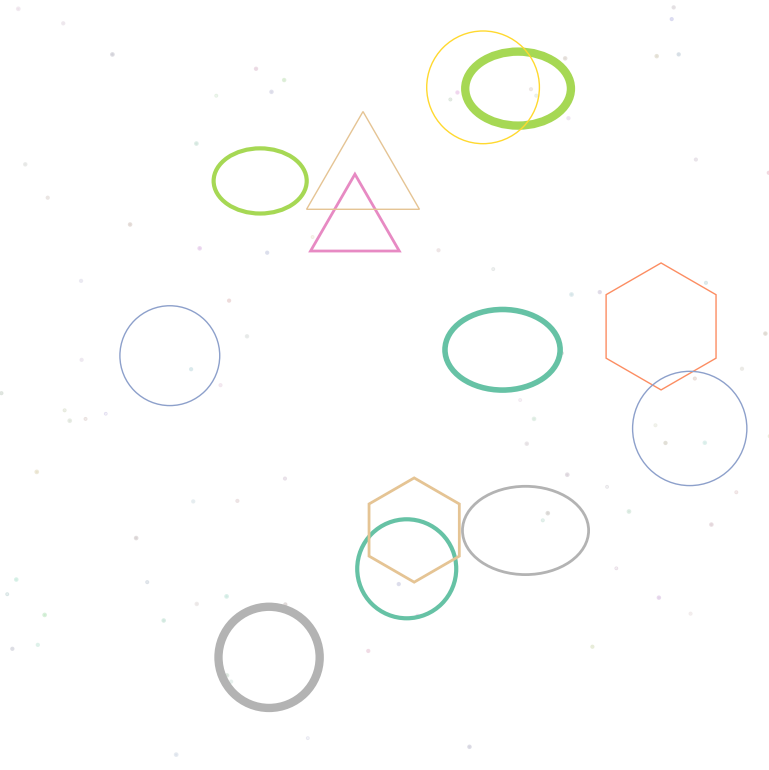[{"shape": "oval", "thickness": 2, "radius": 0.37, "center": [0.653, 0.546]}, {"shape": "circle", "thickness": 1.5, "radius": 0.32, "center": [0.528, 0.261]}, {"shape": "hexagon", "thickness": 0.5, "radius": 0.41, "center": [0.859, 0.576]}, {"shape": "circle", "thickness": 0.5, "radius": 0.32, "center": [0.221, 0.538]}, {"shape": "circle", "thickness": 0.5, "radius": 0.37, "center": [0.896, 0.444]}, {"shape": "triangle", "thickness": 1, "radius": 0.33, "center": [0.461, 0.707]}, {"shape": "oval", "thickness": 3, "radius": 0.34, "center": [0.673, 0.885]}, {"shape": "oval", "thickness": 1.5, "radius": 0.3, "center": [0.338, 0.765]}, {"shape": "circle", "thickness": 0.5, "radius": 0.37, "center": [0.627, 0.887]}, {"shape": "hexagon", "thickness": 1, "radius": 0.34, "center": [0.538, 0.312]}, {"shape": "triangle", "thickness": 0.5, "radius": 0.42, "center": [0.471, 0.771]}, {"shape": "circle", "thickness": 3, "radius": 0.33, "center": [0.349, 0.146]}, {"shape": "oval", "thickness": 1, "radius": 0.41, "center": [0.683, 0.311]}]